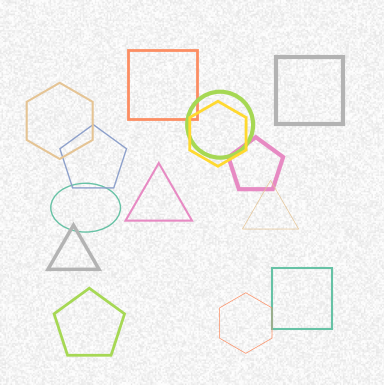[{"shape": "oval", "thickness": 1, "radius": 0.45, "center": [0.222, 0.461]}, {"shape": "square", "thickness": 1.5, "radius": 0.39, "center": [0.784, 0.225]}, {"shape": "square", "thickness": 2, "radius": 0.45, "center": [0.421, 0.781]}, {"shape": "hexagon", "thickness": 0.5, "radius": 0.39, "center": [0.638, 0.161]}, {"shape": "pentagon", "thickness": 1, "radius": 0.45, "center": [0.242, 0.586]}, {"shape": "pentagon", "thickness": 3, "radius": 0.37, "center": [0.664, 0.569]}, {"shape": "triangle", "thickness": 1.5, "radius": 0.5, "center": [0.412, 0.477]}, {"shape": "circle", "thickness": 3, "radius": 0.43, "center": [0.572, 0.676]}, {"shape": "pentagon", "thickness": 2, "radius": 0.48, "center": [0.232, 0.155]}, {"shape": "hexagon", "thickness": 2, "radius": 0.42, "center": [0.566, 0.653]}, {"shape": "hexagon", "thickness": 1.5, "radius": 0.49, "center": [0.155, 0.686]}, {"shape": "triangle", "thickness": 0.5, "radius": 0.42, "center": [0.703, 0.447]}, {"shape": "triangle", "thickness": 2.5, "radius": 0.38, "center": [0.191, 0.339]}, {"shape": "square", "thickness": 3, "radius": 0.43, "center": [0.803, 0.765]}]